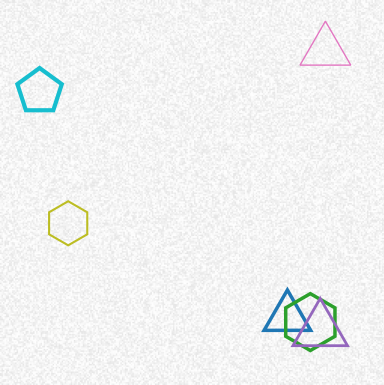[{"shape": "triangle", "thickness": 2.5, "radius": 0.35, "center": [0.746, 0.177]}, {"shape": "hexagon", "thickness": 2.5, "radius": 0.37, "center": [0.806, 0.163]}, {"shape": "triangle", "thickness": 2, "radius": 0.41, "center": [0.832, 0.143]}, {"shape": "triangle", "thickness": 1, "radius": 0.38, "center": [0.845, 0.869]}, {"shape": "hexagon", "thickness": 1.5, "radius": 0.29, "center": [0.177, 0.42]}, {"shape": "pentagon", "thickness": 3, "radius": 0.3, "center": [0.103, 0.763]}]